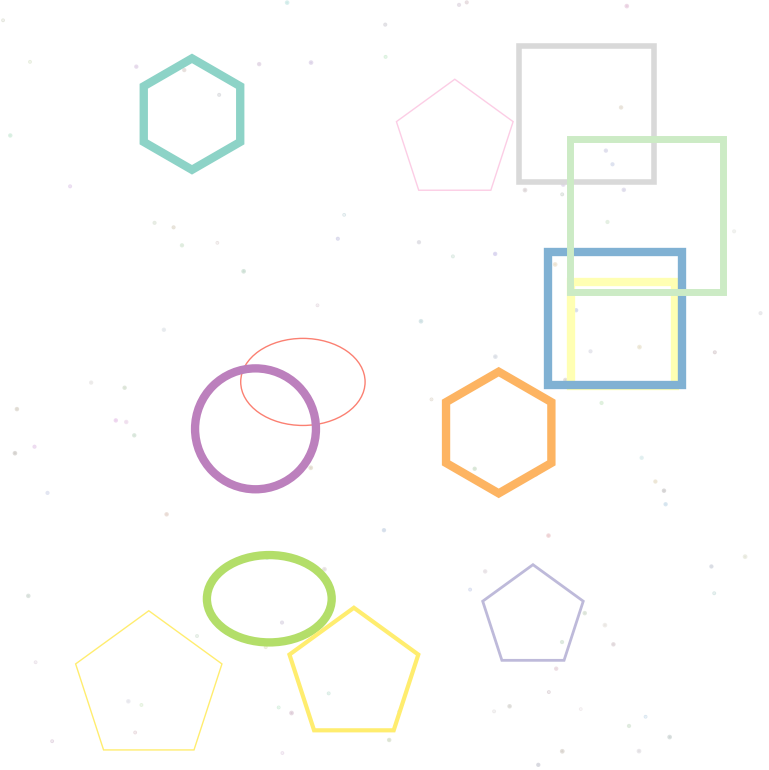[{"shape": "hexagon", "thickness": 3, "radius": 0.36, "center": [0.249, 0.852]}, {"shape": "square", "thickness": 3, "radius": 0.34, "center": [0.809, 0.566]}, {"shape": "pentagon", "thickness": 1, "radius": 0.34, "center": [0.692, 0.198]}, {"shape": "oval", "thickness": 0.5, "radius": 0.4, "center": [0.393, 0.504]}, {"shape": "square", "thickness": 3, "radius": 0.43, "center": [0.798, 0.586]}, {"shape": "hexagon", "thickness": 3, "radius": 0.39, "center": [0.648, 0.438]}, {"shape": "oval", "thickness": 3, "radius": 0.41, "center": [0.35, 0.222]}, {"shape": "pentagon", "thickness": 0.5, "radius": 0.4, "center": [0.591, 0.817]}, {"shape": "square", "thickness": 2, "radius": 0.44, "center": [0.762, 0.852]}, {"shape": "circle", "thickness": 3, "radius": 0.39, "center": [0.332, 0.443]}, {"shape": "square", "thickness": 2.5, "radius": 0.5, "center": [0.84, 0.72]}, {"shape": "pentagon", "thickness": 1.5, "radius": 0.44, "center": [0.46, 0.123]}, {"shape": "pentagon", "thickness": 0.5, "radius": 0.5, "center": [0.193, 0.107]}]